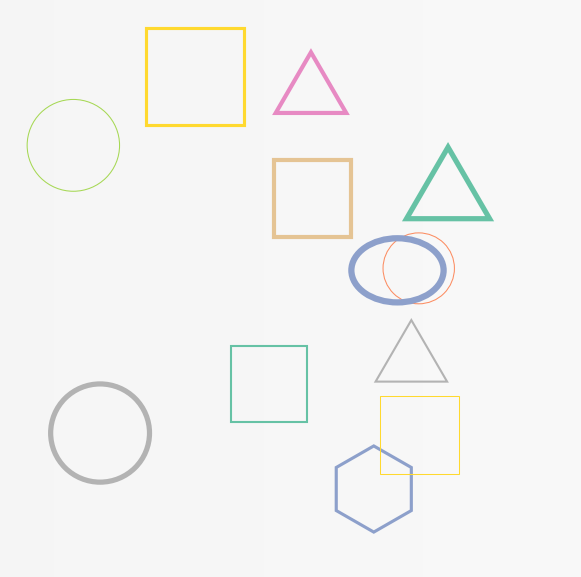[{"shape": "square", "thickness": 1, "radius": 0.33, "center": [0.463, 0.335]}, {"shape": "triangle", "thickness": 2.5, "radius": 0.41, "center": [0.771, 0.662]}, {"shape": "circle", "thickness": 0.5, "radius": 0.31, "center": [0.72, 0.534]}, {"shape": "hexagon", "thickness": 1.5, "radius": 0.37, "center": [0.643, 0.152]}, {"shape": "oval", "thickness": 3, "radius": 0.4, "center": [0.684, 0.531]}, {"shape": "triangle", "thickness": 2, "radius": 0.35, "center": [0.535, 0.839]}, {"shape": "circle", "thickness": 0.5, "radius": 0.4, "center": [0.126, 0.747]}, {"shape": "square", "thickness": 0.5, "radius": 0.34, "center": [0.721, 0.246]}, {"shape": "square", "thickness": 1.5, "radius": 0.42, "center": [0.336, 0.867]}, {"shape": "square", "thickness": 2, "radius": 0.33, "center": [0.538, 0.656]}, {"shape": "triangle", "thickness": 1, "radius": 0.36, "center": [0.708, 0.374]}, {"shape": "circle", "thickness": 2.5, "radius": 0.43, "center": [0.172, 0.249]}]